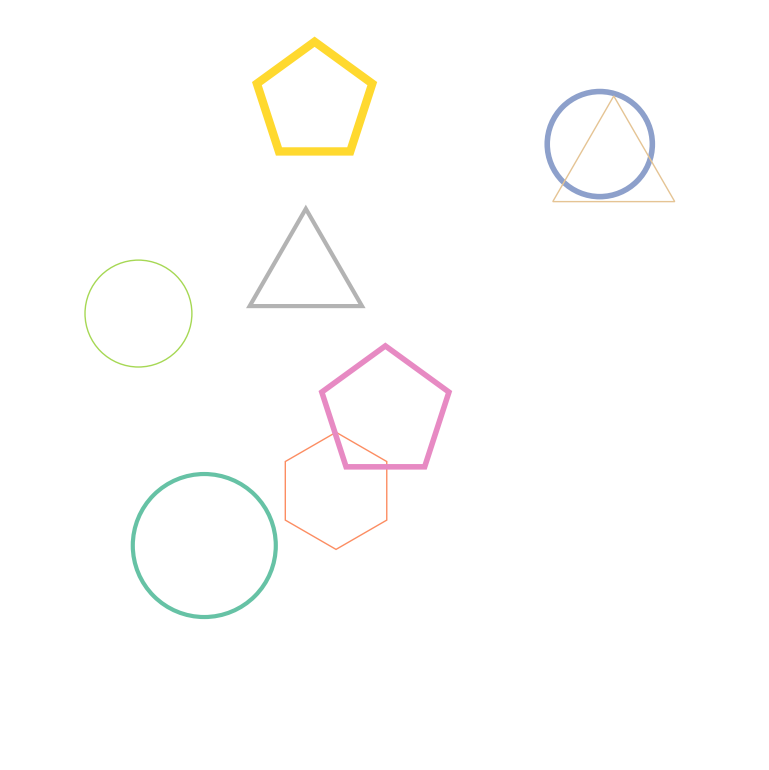[{"shape": "circle", "thickness": 1.5, "radius": 0.46, "center": [0.265, 0.292]}, {"shape": "hexagon", "thickness": 0.5, "radius": 0.38, "center": [0.436, 0.363]}, {"shape": "circle", "thickness": 2, "radius": 0.34, "center": [0.779, 0.813]}, {"shape": "pentagon", "thickness": 2, "radius": 0.43, "center": [0.5, 0.464]}, {"shape": "circle", "thickness": 0.5, "radius": 0.35, "center": [0.18, 0.593]}, {"shape": "pentagon", "thickness": 3, "radius": 0.39, "center": [0.409, 0.867]}, {"shape": "triangle", "thickness": 0.5, "radius": 0.46, "center": [0.797, 0.784]}, {"shape": "triangle", "thickness": 1.5, "radius": 0.42, "center": [0.397, 0.645]}]